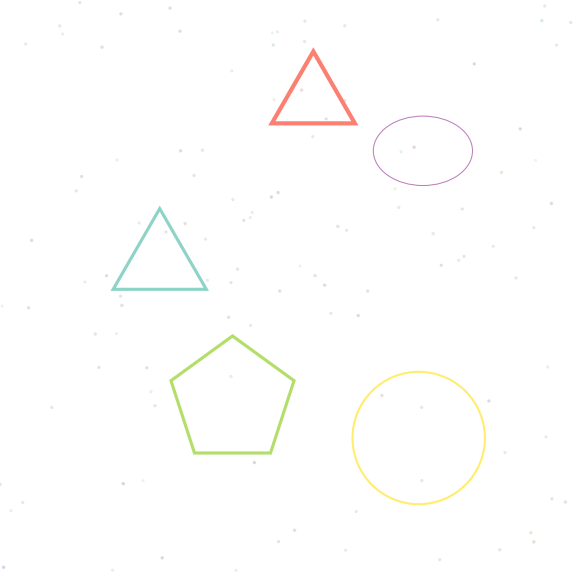[{"shape": "triangle", "thickness": 1.5, "radius": 0.47, "center": [0.277, 0.545]}, {"shape": "triangle", "thickness": 2, "radius": 0.42, "center": [0.543, 0.827]}, {"shape": "pentagon", "thickness": 1.5, "radius": 0.56, "center": [0.403, 0.305]}, {"shape": "oval", "thickness": 0.5, "radius": 0.43, "center": [0.732, 0.738]}, {"shape": "circle", "thickness": 1, "radius": 0.57, "center": [0.725, 0.241]}]